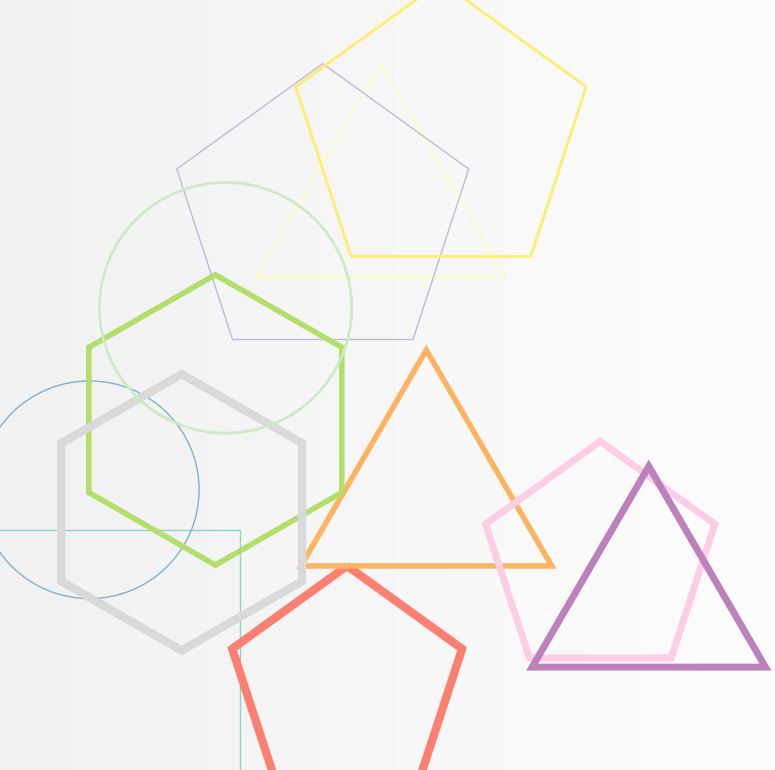[{"shape": "square", "thickness": 0.5, "radius": 0.94, "center": [0.121, 0.123]}, {"shape": "triangle", "thickness": 0.5, "radius": 0.93, "center": [0.491, 0.733]}, {"shape": "pentagon", "thickness": 0.5, "radius": 0.99, "center": [0.416, 0.719]}, {"shape": "pentagon", "thickness": 3, "radius": 0.78, "center": [0.448, 0.109]}, {"shape": "circle", "thickness": 0.5, "radius": 0.71, "center": [0.116, 0.364]}, {"shape": "triangle", "thickness": 2, "radius": 0.93, "center": [0.55, 0.358]}, {"shape": "hexagon", "thickness": 2, "radius": 0.94, "center": [0.278, 0.455]}, {"shape": "pentagon", "thickness": 2.5, "radius": 0.78, "center": [0.775, 0.271]}, {"shape": "hexagon", "thickness": 3, "radius": 0.9, "center": [0.234, 0.335]}, {"shape": "triangle", "thickness": 2.5, "radius": 0.87, "center": [0.837, 0.221]}, {"shape": "circle", "thickness": 1, "radius": 0.81, "center": [0.291, 0.6]}, {"shape": "pentagon", "thickness": 1, "radius": 0.99, "center": [0.569, 0.827]}]